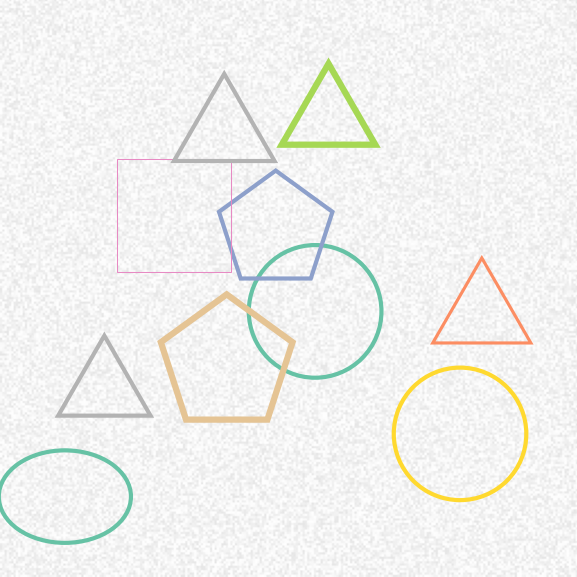[{"shape": "circle", "thickness": 2, "radius": 0.57, "center": [0.546, 0.46]}, {"shape": "oval", "thickness": 2, "radius": 0.57, "center": [0.112, 0.139]}, {"shape": "triangle", "thickness": 1.5, "radius": 0.49, "center": [0.834, 0.454]}, {"shape": "pentagon", "thickness": 2, "radius": 0.52, "center": [0.477, 0.6]}, {"shape": "square", "thickness": 0.5, "radius": 0.49, "center": [0.302, 0.626]}, {"shape": "triangle", "thickness": 3, "radius": 0.47, "center": [0.569, 0.795]}, {"shape": "circle", "thickness": 2, "radius": 0.57, "center": [0.797, 0.248]}, {"shape": "pentagon", "thickness": 3, "radius": 0.6, "center": [0.393, 0.369]}, {"shape": "triangle", "thickness": 2, "radius": 0.5, "center": [0.388, 0.771]}, {"shape": "triangle", "thickness": 2, "radius": 0.46, "center": [0.181, 0.326]}]